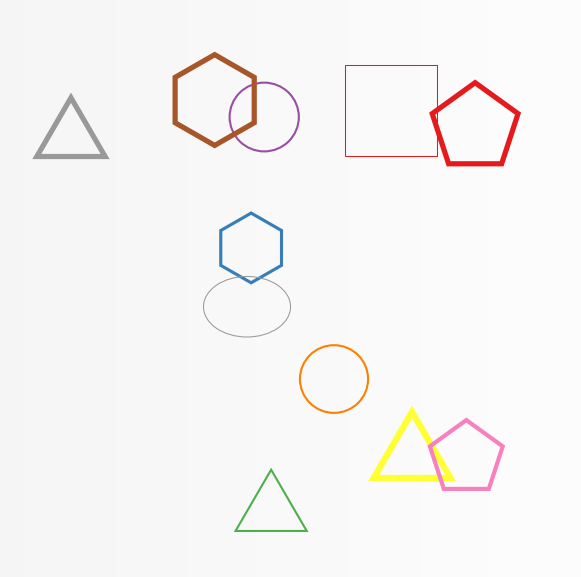[{"shape": "pentagon", "thickness": 2.5, "radius": 0.39, "center": [0.817, 0.778]}, {"shape": "square", "thickness": 0.5, "radius": 0.39, "center": [0.672, 0.808]}, {"shape": "hexagon", "thickness": 1.5, "radius": 0.3, "center": [0.432, 0.57]}, {"shape": "triangle", "thickness": 1, "radius": 0.35, "center": [0.466, 0.115]}, {"shape": "circle", "thickness": 1, "radius": 0.3, "center": [0.455, 0.797]}, {"shape": "circle", "thickness": 1, "radius": 0.29, "center": [0.575, 0.343]}, {"shape": "triangle", "thickness": 3, "radius": 0.38, "center": [0.709, 0.21]}, {"shape": "hexagon", "thickness": 2.5, "radius": 0.39, "center": [0.369, 0.826]}, {"shape": "pentagon", "thickness": 2, "radius": 0.33, "center": [0.802, 0.206]}, {"shape": "triangle", "thickness": 2.5, "radius": 0.34, "center": [0.122, 0.762]}, {"shape": "oval", "thickness": 0.5, "radius": 0.37, "center": [0.425, 0.468]}]